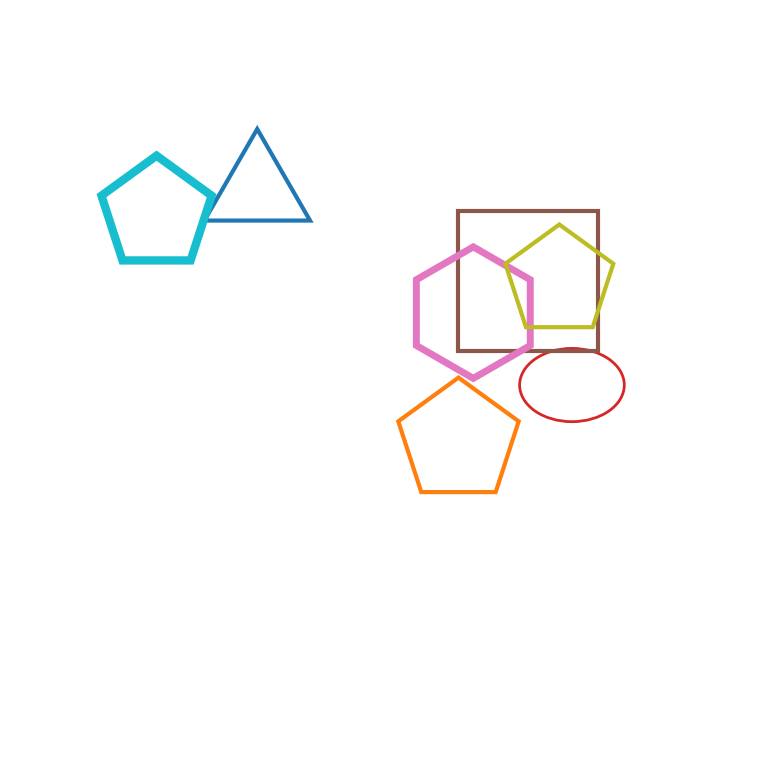[{"shape": "triangle", "thickness": 1.5, "radius": 0.4, "center": [0.334, 0.753]}, {"shape": "pentagon", "thickness": 1.5, "radius": 0.41, "center": [0.595, 0.427]}, {"shape": "oval", "thickness": 1, "radius": 0.34, "center": [0.743, 0.5]}, {"shape": "square", "thickness": 1.5, "radius": 0.45, "center": [0.685, 0.635]}, {"shape": "hexagon", "thickness": 2.5, "radius": 0.43, "center": [0.615, 0.594]}, {"shape": "pentagon", "thickness": 1.5, "radius": 0.37, "center": [0.726, 0.635]}, {"shape": "pentagon", "thickness": 3, "radius": 0.38, "center": [0.203, 0.723]}]